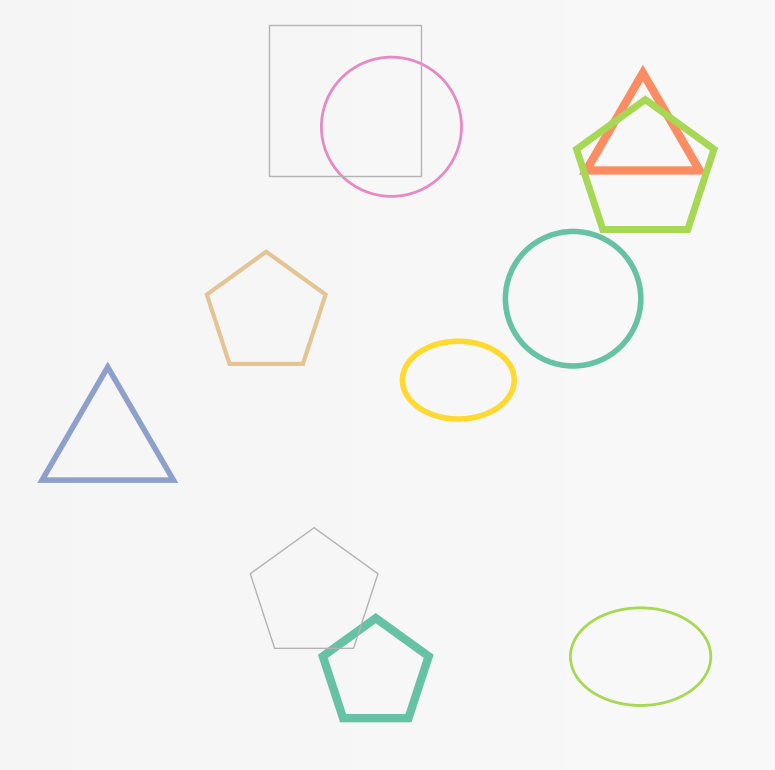[{"shape": "pentagon", "thickness": 3, "radius": 0.36, "center": [0.485, 0.125]}, {"shape": "circle", "thickness": 2, "radius": 0.44, "center": [0.739, 0.612]}, {"shape": "triangle", "thickness": 3, "radius": 0.42, "center": [0.83, 0.821]}, {"shape": "triangle", "thickness": 2, "radius": 0.49, "center": [0.139, 0.425]}, {"shape": "circle", "thickness": 1, "radius": 0.45, "center": [0.505, 0.835]}, {"shape": "pentagon", "thickness": 2.5, "radius": 0.47, "center": [0.833, 0.777]}, {"shape": "oval", "thickness": 1, "radius": 0.45, "center": [0.827, 0.147]}, {"shape": "oval", "thickness": 2, "radius": 0.36, "center": [0.591, 0.506]}, {"shape": "pentagon", "thickness": 1.5, "radius": 0.4, "center": [0.343, 0.593]}, {"shape": "pentagon", "thickness": 0.5, "radius": 0.43, "center": [0.405, 0.228]}, {"shape": "square", "thickness": 0.5, "radius": 0.49, "center": [0.445, 0.869]}]